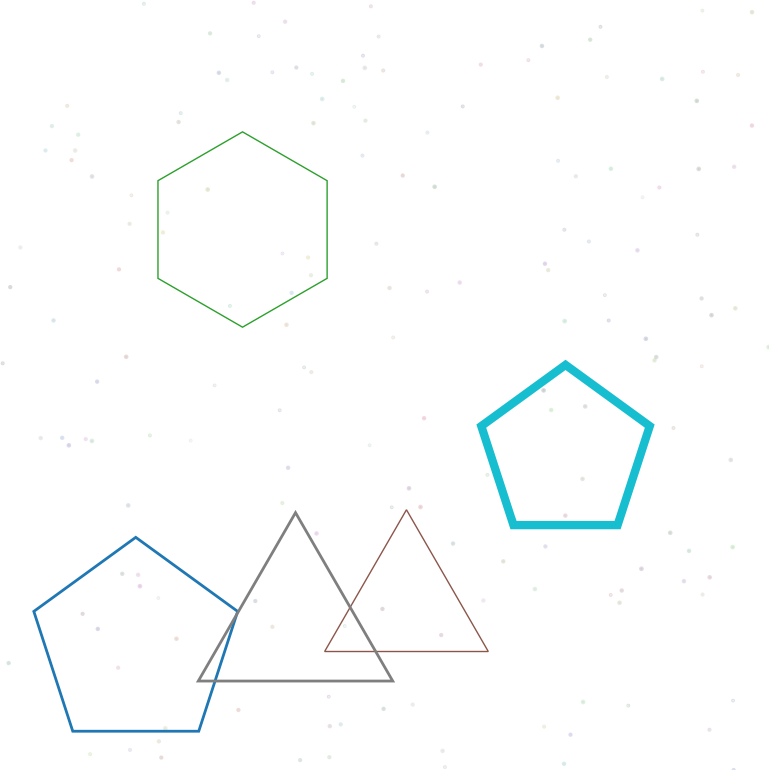[{"shape": "pentagon", "thickness": 1, "radius": 0.7, "center": [0.176, 0.163]}, {"shape": "hexagon", "thickness": 0.5, "radius": 0.63, "center": [0.315, 0.702]}, {"shape": "triangle", "thickness": 0.5, "radius": 0.61, "center": [0.528, 0.215]}, {"shape": "triangle", "thickness": 1, "radius": 0.73, "center": [0.384, 0.188]}, {"shape": "pentagon", "thickness": 3, "radius": 0.58, "center": [0.734, 0.411]}]